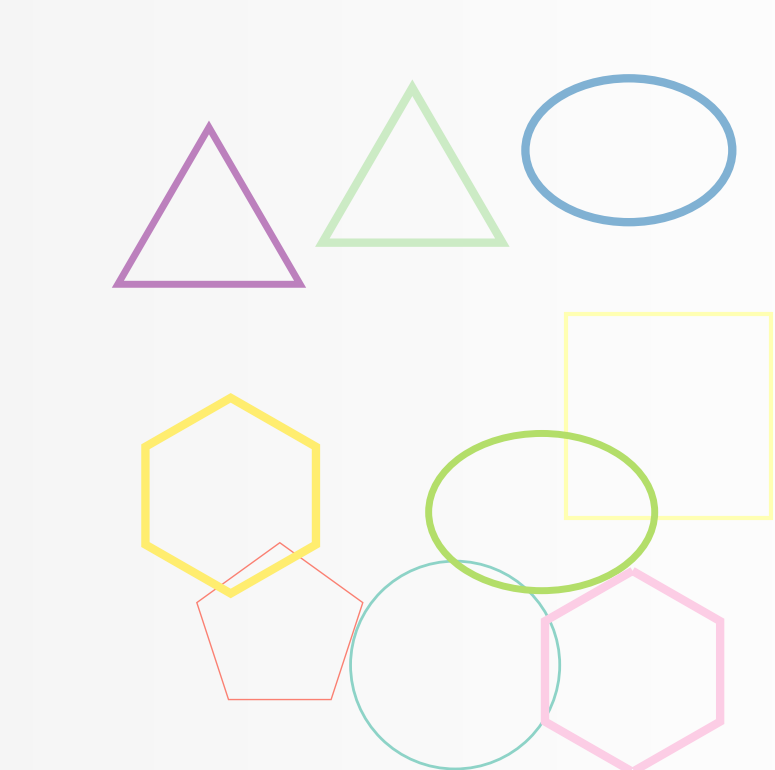[{"shape": "circle", "thickness": 1, "radius": 0.67, "center": [0.587, 0.136]}, {"shape": "square", "thickness": 1.5, "radius": 0.66, "center": [0.863, 0.459]}, {"shape": "pentagon", "thickness": 0.5, "radius": 0.56, "center": [0.361, 0.183]}, {"shape": "oval", "thickness": 3, "radius": 0.67, "center": [0.811, 0.805]}, {"shape": "oval", "thickness": 2.5, "radius": 0.73, "center": [0.699, 0.335]}, {"shape": "hexagon", "thickness": 3, "radius": 0.65, "center": [0.816, 0.128]}, {"shape": "triangle", "thickness": 2.5, "radius": 0.68, "center": [0.27, 0.699]}, {"shape": "triangle", "thickness": 3, "radius": 0.67, "center": [0.532, 0.752]}, {"shape": "hexagon", "thickness": 3, "radius": 0.64, "center": [0.298, 0.356]}]